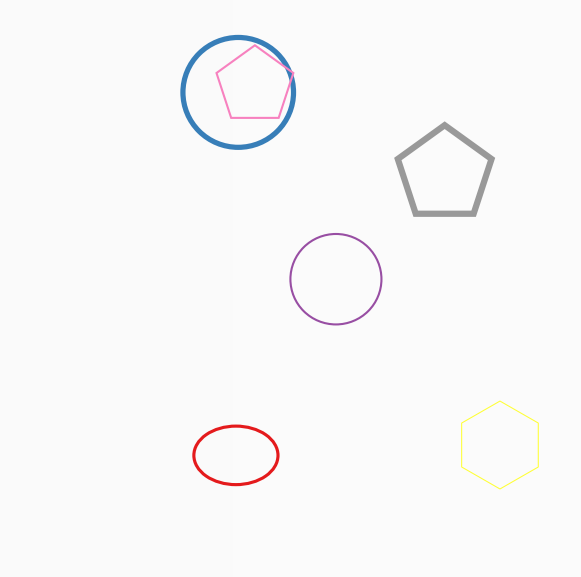[{"shape": "oval", "thickness": 1.5, "radius": 0.36, "center": [0.406, 0.211]}, {"shape": "circle", "thickness": 2.5, "radius": 0.48, "center": [0.41, 0.839]}, {"shape": "circle", "thickness": 1, "radius": 0.39, "center": [0.578, 0.516]}, {"shape": "hexagon", "thickness": 0.5, "radius": 0.38, "center": [0.86, 0.229]}, {"shape": "pentagon", "thickness": 1, "radius": 0.35, "center": [0.439, 0.851]}, {"shape": "pentagon", "thickness": 3, "radius": 0.42, "center": [0.765, 0.698]}]